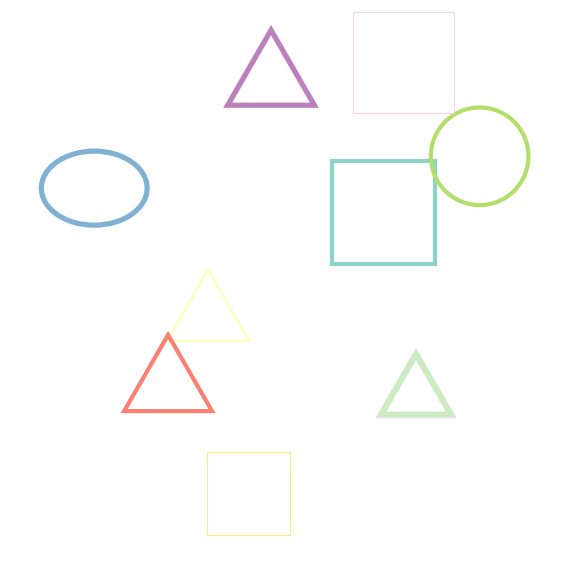[{"shape": "square", "thickness": 2, "radius": 0.45, "center": [0.664, 0.631]}, {"shape": "triangle", "thickness": 1, "radius": 0.41, "center": [0.36, 0.45]}, {"shape": "triangle", "thickness": 2, "radius": 0.44, "center": [0.291, 0.331]}, {"shape": "oval", "thickness": 2.5, "radius": 0.46, "center": [0.163, 0.673]}, {"shape": "circle", "thickness": 2, "radius": 0.42, "center": [0.831, 0.729]}, {"shape": "square", "thickness": 0.5, "radius": 0.44, "center": [0.698, 0.89]}, {"shape": "triangle", "thickness": 2.5, "radius": 0.43, "center": [0.469, 0.86]}, {"shape": "triangle", "thickness": 3, "radius": 0.35, "center": [0.72, 0.316]}, {"shape": "square", "thickness": 0.5, "radius": 0.36, "center": [0.43, 0.144]}]